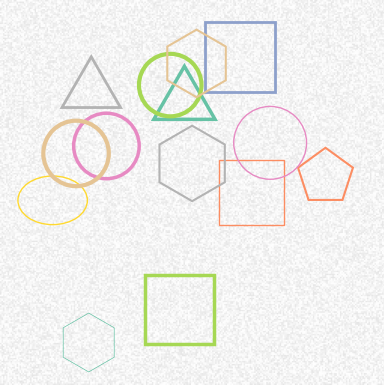[{"shape": "triangle", "thickness": 2.5, "radius": 0.46, "center": [0.479, 0.736]}, {"shape": "hexagon", "thickness": 0.5, "radius": 0.38, "center": [0.23, 0.11]}, {"shape": "pentagon", "thickness": 1.5, "radius": 0.37, "center": [0.845, 0.541]}, {"shape": "square", "thickness": 1, "radius": 0.42, "center": [0.653, 0.499]}, {"shape": "square", "thickness": 2, "radius": 0.45, "center": [0.623, 0.852]}, {"shape": "circle", "thickness": 1, "radius": 0.47, "center": [0.702, 0.629]}, {"shape": "circle", "thickness": 2.5, "radius": 0.43, "center": [0.276, 0.621]}, {"shape": "square", "thickness": 2.5, "radius": 0.45, "center": [0.466, 0.196]}, {"shape": "circle", "thickness": 3, "radius": 0.41, "center": [0.442, 0.779]}, {"shape": "oval", "thickness": 1, "radius": 0.45, "center": [0.137, 0.48]}, {"shape": "hexagon", "thickness": 1.5, "radius": 0.44, "center": [0.51, 0.835]}, {"shape": "circle", "thickness": 3, "radius": 0.43, "center": [0.198, 0.601]}, {"shape": "hexagon", "thickness": 1.5, "radius": 0.49, "center": [0.499, 0.576]}, {"shape": "triangle", "thickness": 2, "radius": 0.44, "center": [0.237, 0.765]}]